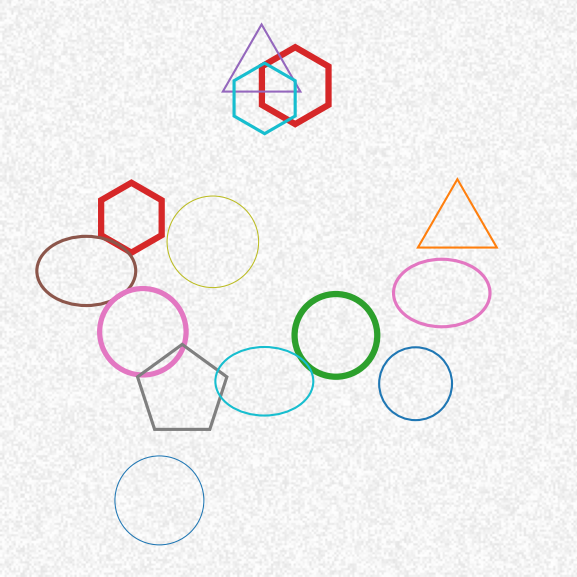[{"shape": "circle", "thickness": 0.5, "radius": 0.39, "center": [0.276, 0.133]}, {"shape": "circle", "thickness": 1, "radius": 0.32, "center": [0.72, 0.335]}, {"shape": "triangle", "thickness": 1, "radius": 0.39, "center": [0.792, 0.61]}, {"shape": "circle", "thickness": 3, "radius": 0.36, "center": [0.582, 0.418]}, {"shape": "hexagon", "thickness": 3, "radius": 0.33, "center": [0.511, 0.851]}, {"shape": "hexagon", "thickness": 3, "radius": 0.3, "center": [0.228, 0.622]}, {"shape": "triangle", "thickness": 1, "radius": 0.39, "center": [0.453, 0.879]}, {"shape": "oval", "thickness": 1.5, "radius": 0.43, "center": [0.149, 0.53]}, {"shape": "circle", "thickness": 2.5, "radius": 0.37, "center": [0.247, 0.425]}, {"shape": "oval", "thickness": 1.5, "radius": 0.42, "center": [0.765, 0.492]}, {"shape": "pentagon", "thickness": 1.5, "radius": 0.41, "center": [0.315, 0.321]}, {"shape": "circle", "thickness": 0.5, "radius": 0.4, "center": [0.369, 0.58]}, {"shape": "oval", "thickness": 1, "radius": 0.42, "center": [0.458, 0.339]}, {"shape": "hexagon", "thickness": 1.5, "radius": 0.31, "center": [0.458, 0.829]}]